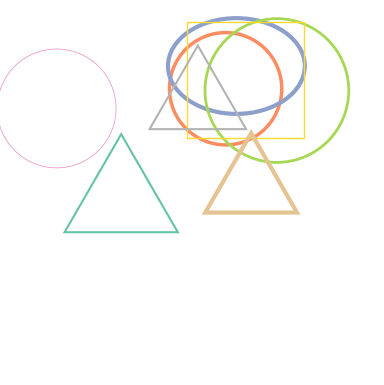[{"shape": "triangle", "thickness": 1.5, "radius": 0.85, "center": [0.315, 0.482]}, {"shape": "circle", "thickness": 2.5, "radius": 0.73, "center": [0.586, 0.769]}, {"shape": "oval", "thickness": 3, "radius": 0.89, "center": [0.614, 0.829]}, {"shape": "circle", "thickness": 0.5, "radius": 0.77, "center": [0.147, 0.718]}, {"shape": "circle", "thickness": 2, "radius": 0.93, "center": [0.719, 0.765]}, {"shape": "square", "thickness": 1, "radius": 0.75, "center": [0.637, 0.792]}, {"shape": "triangle", "thickness": 3, "radius": 0.69, "center": [0.652, 0.517]}, {"shape": "triangle", "thickness": 1.5, "radius": 0.72, "center": [0.514, 0.737]}]